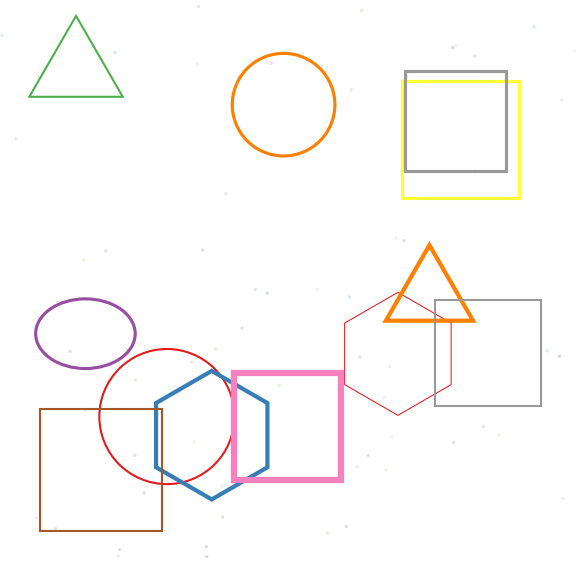[{"shape": "circle", "thickness": 1, "radius": 0.58, "center": [0.289, 0.278]}, {"shape": "hexagon", "thickness": 0.5, "radius": 0.53, "center": [0.689, 0.386]}, {"shape": "hexagon", "thickness": 2, "radius": 0.56, "center": [0.367, 0.246]}, {"shape": "triangle", "thickness": 1, "radius": 0.47, "center": [0.132, 0.878]}, {"shape": "oval", "thickness": 1.5, "radius": 0.43, "center": [0.148, 0.421]}, {"shape": "triangle", "thickness": 2, "radius": 0.44, "center": [0.744, 0.487]}, {"shape": "circle", "thickness": 1.5, "radius": 0.44, "center": [0.491, 0.818]}, {"shape": "square", "thickness": 1.5, "radius": 0.51, "center": [0.797, 0.758]}, {"shape": "square", "thickness": 1, "radius": 0.53, "center": [0.174, 0.185]}, {"shape": "square", "thickness": 3, "radius": 0.46, "center": [0.498, 0.261]}, {"shape": "square", "thickness": 1, "radius": 0.46, "center": [0.845, 0.388]}, {"shape": "square", "thickness": 1.5, "radius": 0.43, "center": [0.789, 0.79]}]